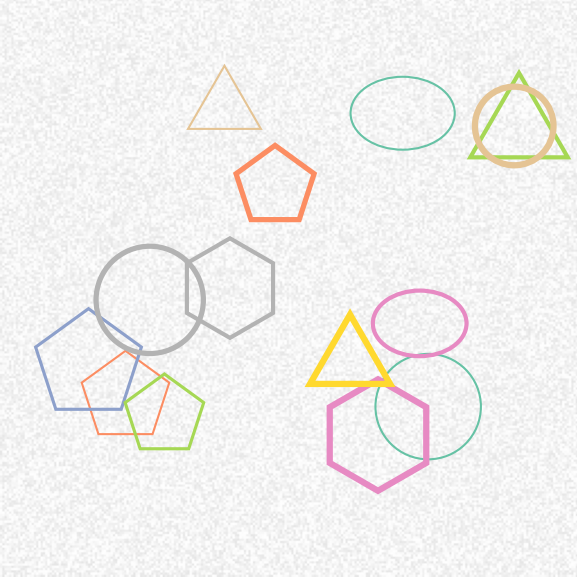[{"shape": "circle", "thickness": 1, "radius": 0.46, "center": [0.741, 0.295]}, {"shape": "oval", "thickness": 1, "radius": 0.45, "center": [0.697, 0.803]}, {"shape": "pentagon", "thickness": 1, "radius": 0.4, "center": [0.217, 0.312]}, {"shape": "pentagon", "thickness": 2.5, "radius": 0.36, "center": [0.476, 0.676]}, {"shape": "pentagon", "thickness": 1.5, "radius": 0.48, "center": [0.153, 0.368]}, {"shape": "oval", "thickness": 2, "radius": 0.41, "center": [0.727, 0.439]}, {"shape": "hexagon", "thickness": 3, "radius": 0.48, "center": [0.655, 0.246]}, {"shape": "triangle", "thickness": 2, "radius": 0.49, "center": [0.899, 0.775]}, {"shape": "pentagon", "thickness": 1.5, "radius": 0.36, "center": [0.285, 0.28]}, {"shape": "triangle", "thickness": 3, "radius": 0.4, "center": [0.606, 0.374]}, {"shape": "triangle", "thickness": 1, "radius": 0.36, "center": [0.389, 0.812]}, {"shape": "circle", "thickness": 3, "radius": 0.34, "center": [0.89, 0.781]}, {"shape": "hexagon", "thickness": 2, "radius": 0.43, "center": [0.398, 0.5]}, {"shape": "circle", "thickness": 2.5, "radius": 0.46, "center": [0.259, 0.48]}]